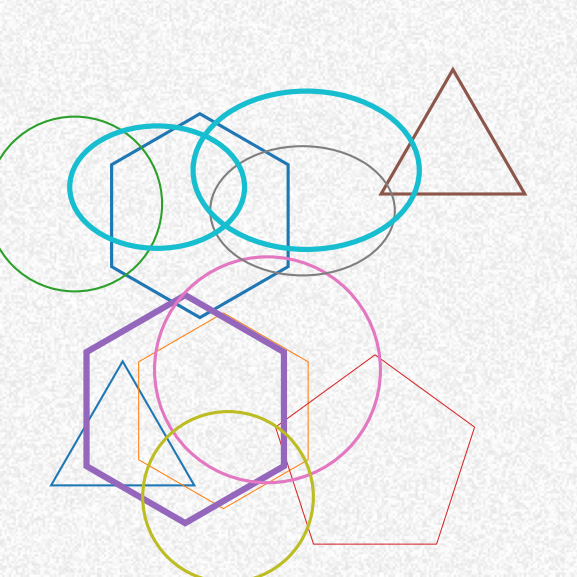[{"shape": "triangle", "thickness": 1, "radius": 0.72, "center": [0.212, 0.23]}, {"shape": "hexagon", "thickness": 1.5, "radius": 0.88, "center": [0.346, 0.626]}, {"shape": "hexagon", "thickness": 0.5, "radius": 0.85, "center": [0.387, 0.288]}, {"shape": "circle", "thickness": 1, "radius": 0.76, "center": [0.129, 0.646]}, {"shape": "pentagon", "thickness": 0.5, "radius": 0.91, "center": [0.649, 0.204]}, {"shape": "hexagon", "thickness": 3, "radius": 0.99, "center": [0.321, 0.291]}, {"shape": "triangle", "thickness": 1.5, "radius": 0.72, "center": [0.784, 0.735]}, {"shape": "circle", "thickness": 1.5, "radius": 0.98, "center": [0.463, 0.359]}, {"shape": "oval", "thickness": 1, "radius": 0.8, "center": [0.524, 0.634]}, {"shape": "circle", "thickness": 1.5, "radius": 0.74, "center": [0.395, 0.139]}, {"shape": "oval", "thickness": 2.5, "radius": 0.98, "center": [0.53, 0.704]}, {"shape": "oval", "thickness": 2.5, "radius": 0.76, "center": [0.272, 0.675]}]